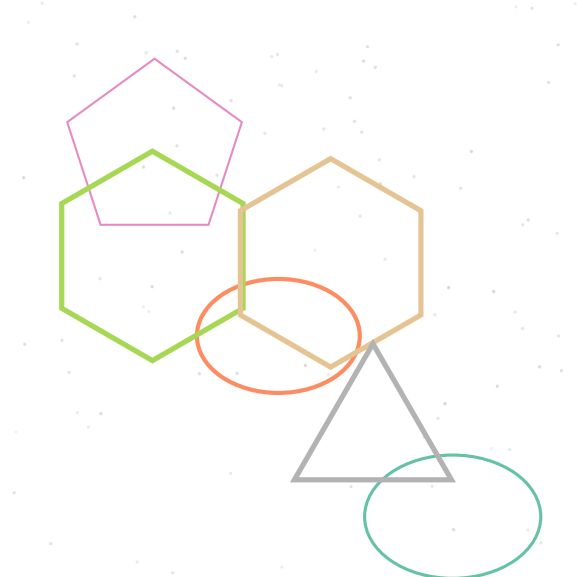[{"shape": "oval", "thickness": 1.5, "radius": 0.76, "center": [0.784, 0.104]}, {"shape": "oval", "thickness": 2, "radius": 0.71, "center": [0.482, 0.417]}, {"shape": "pentagon", "thickness": 1, "radius": 0.79, "center": [0.268, 0.738]}, {"shape": "hexagon", "thickness": 2.5, "radius": 0.91, "center": [0.264, 0.556]}, {"shape": "hexagon", "thickness": 2.5, "radius": 0.9, "center": [0.573, 0.544]}, {"shape": "triangle", "thickness": 2.5, "radius": 0.79, "center": [0.646, 0.247]}]